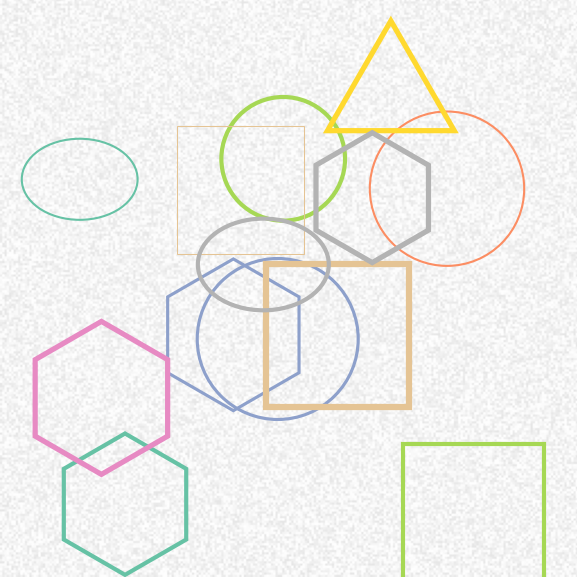[{"shape": "hexagon", "thickness": 2, "radius": 0.61, "center": [0.216, 0.126]}, {"shape": "oval", "thickness": 1, "radius": 0.5, "center": [0.138, 0.689]}, {"shape": "circle", "thickness": 1, "radius": 0.67, "center": [0.774, 0.672]}, {"shape": "circle", "thickness": 1.5, "radius": 0.7, "center": [0.481, 0.412]}, {"shape": "hexagon", "thickness": 1.5, "radius": 0.66, "center": [0.404, 0.419]}, {"shape": "hexagon", "thickness": 2.5, "radius": 0.66, "center": [0.176, 0.31]}, {"shape": "circle", "thickness": 2, "radius": 0.54, "center": [0.49, 0.724]}, {"shape": "square", "thickness": 2, "radius": 0.61, "center": [0.82, 0.109]}, {"shape": "triangle", "thickness": 2.5, "radius": 0.63, "center": [0.677, 0.836]}, {"shape": "square", "thickness": 3, "radius": 0.62, "center": [0.585, 0.419]}, {"shape": "square", "thickness": 0.5, "radius": 0.55, "center": [0.416, 0.671]}, {"shape": "hexagon", "thickness": 2.5, "radius": 0.56, "center": [0.645, 0.657]}, {"shape": "oval", "thickness": 2, "radius": 0.57, "center": [0.456, 0.541]}]